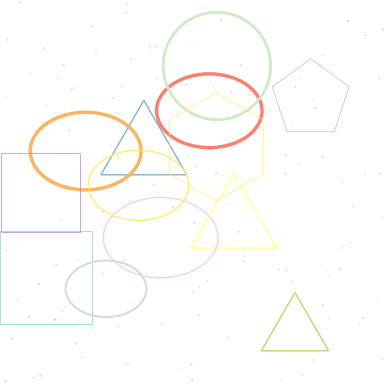[{"shape": "square", "thickness": 0.5, "radius": 0.6, "center": [0.119, 0.279]}, {"shape": "triangle", "thickness": 1.5, "radius": 0.65, "center": [0.607, 0.42]}, {"shape": "pentagon", "thickness": 0.5, "radius": 0.52, "center": [0.807, 0.742]}, {"shape": "oval", "thickness": 2.5, "radius": 0.68, "center": [0.544, 0.712]}, {"shape": "triangle", "thickness": 1, "radius": 0.64, "center": [0.374, 0.61]}, {"shape": "oval", "thickness": 2.5, "radius": 0.72, "center": [0.223, 0.608]}, {"shape": "triangle", "thickness": 1, "radius": 0.5, "center": [0.766, 0.139]}, {"shape": "oval", "thickness": 1, "radius": 0.74, "center": [0.417, 0.383]}, {"shape": "oval", "thickness": 1.5, "radius": 0.53, "center": [0.275, 0.25]}, {"shape": "square", "thickness": 0.5, "radius": 0.51, "center": [0.106, 0.5]}, {"shape": "circle", "thickness": 2, "radius": 0.7, "center": [0.563, 0.829]}, {"shape": "oval", "thickness": 1, "radius": 0.65, "center": [0.36, 0.519]}, {"shape": "hexagon", "thickness": 0.5, "radius": 0.7, "center": [0.562, 0.618]}]